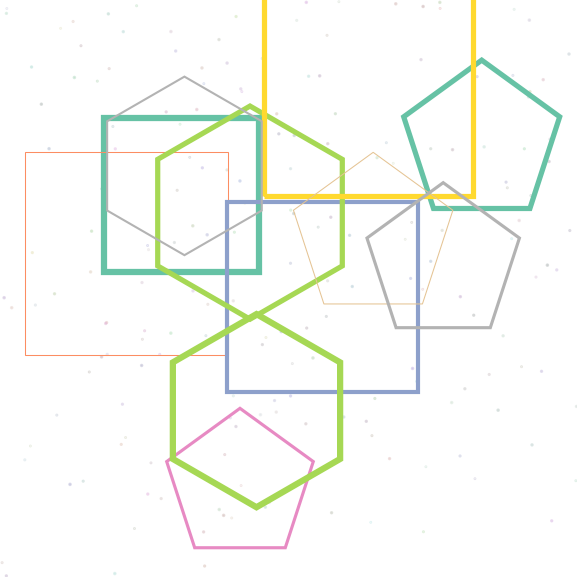[{"shape": "square", "thickness": 3, "radius": 0.67, "center": [0.314, 0.662]}, {"shape": "pentagon", "thickness": 2.5, "radius": 0.71, "center": [0.834, 0.753]}, {"shape": "square", "thickness": 0.5, "radius": 0.88, "center": [0.219, 0.56]}, {"shape": "square", "thickness": 2, "radius": 0.83, "center": [0.559, 0.485]}, {"shape": "pentagon", "thickness": 1.5, "radius": 0.67, "center": [0.416, 0.159]}, {"shape": "hexagon", "thickness": 3, "radius": 0.84, "center": [0.444, 0.288]}, {"shape": "hexagon", "thickness": 2.5, "radius": 0.92, "center": [0.433, 0.631]}, {"shape": "square", "thickness": 2.5, "radius": 0.9, "center": [0.639, 0.841]}, {"shape": "pentagon", "thickness": 0.5, "radius": 0.73, "center": [0.646, 0.59]}, {"shape": "pentagon", "thickness": 1.5, "radius": 0.69, "center": [0.767, 0.544]}, {"shape": "hexagon", "thickness": 1, "radius": 0.77, "center": [0.319, 0.712]}]